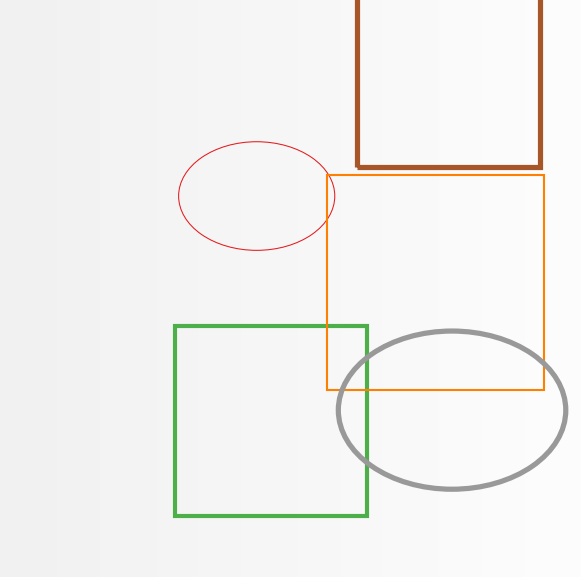[{"shape": "oval", "thickness": 0.5, "radius": 0.67, "center": [0.442, 0.66]}, {"shape": "square", "thickness": 2, "radius": 0.82, "center": [0.466, 0.27]}, {"shape": "square", "thickness": 1, "radius": 0.93, "center": [0.749, 0.51]}, {"shape": "square", "thickness": 2.5, "radius": 0.79, "center": [0.772, 0.866]}, {"shape": "oval", "thickness": 2.5, "radius": 0.98, "center": [0.778, 0.289]}]